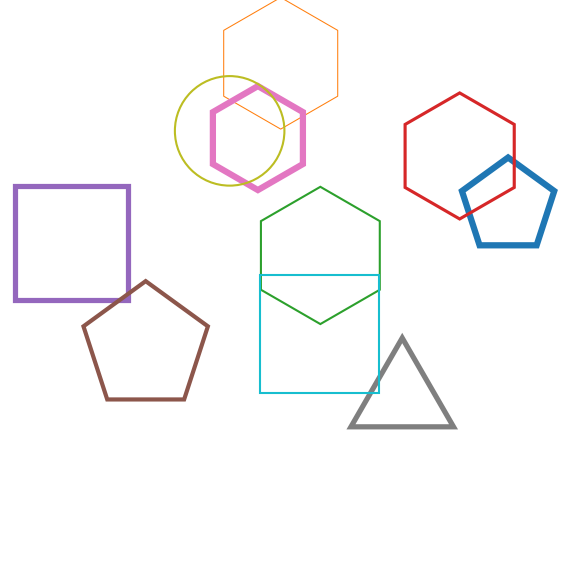[{"shape": "pentagon", "thickness": 3, "radius": 0.42, "center": [0.88, 0.642]}, {"shape": "hexagon", "thickness": 0.5, "radius": 0.57, "center": [0.486, 0.89]}, {"shape": "hexagon", "thickness": 1, "radius": 0.59, "center": [0.555, 0.557]}, {"shape": "hexagon", "thickness": 1.5, "radius": 0.55, "center": [0.796, 0.729]}, {"shape": "square", "thickness": 2.5, "radius": 0.49, "center": [0.124, 0.579]}, {"shape": "pentagon", "thickness": 2, "radius": 0.57, "center": [0.252, 0.399]}, {"shape": "hexagon", "thickness": 3, "radius": 0.45, "center": [0.447, 0.76]}, {"shape": "triangle", "thickness": 2.5, "radius": 0.51, "center": [0.697, 0.311]}, {"shape": "circle", "thickness": 1, "radius": 0.47, "center": [0.398, 0.773]}, {"shape": "square", "thickness": 1, "radius": 0.51, "center": [0.553, 0.421]}]